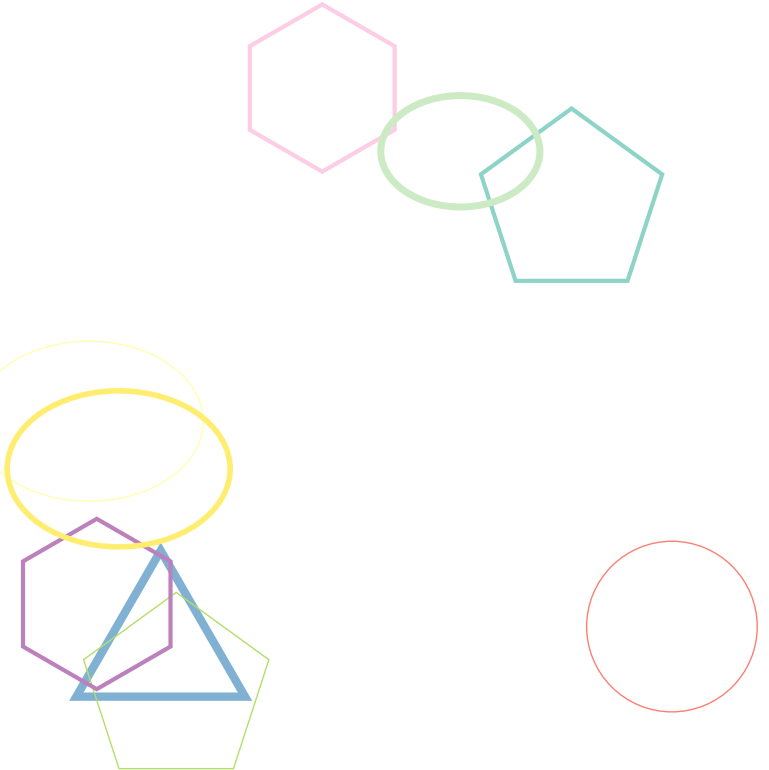[{"shape": "pentagon", "thickness": 1.5, "radius": 0.62, "center": [0.742, 0.735]}, {"shape": "oval", "thickness": 0.5, "radius": 0.74, "center": [0.116, 0.453]}, {"shape": "circle", "thickness": 0.5, "radius": 0.55, "center": [0.873, 0.186]}, {"shape": "triangle", "thickness": 3, "radius": 0.63, "center": [0.209, 0.158]}, {"shape": "pentagon", "thickness": 0.5, "radius": 0.63, "center": [0.229, 0.104]}, {"shape": "hexagon", "thickness": 1.5, "radius": 0.54, "center": [0.418, 0.886]}, {"shape": "hexagon", "thickness": 1.5, "radius": 0.55, "center": [0.126, 0.216]}, {"shape": "oval", "thickness": 2.5, "radius": 0.52, "center": [0.598, 0.804]}, {"shape": "oval", "thickness": 2, "radius": 0.72, "center": [0.154, 0.391]}]